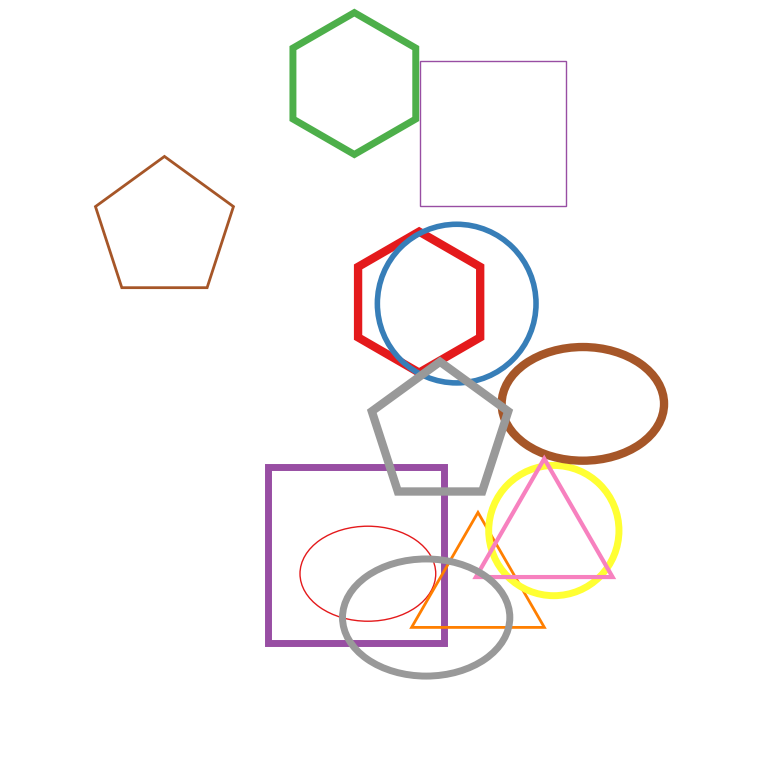[{"shape": "hexagon", "thickness": 3, "radius": 0.46, "center": [0.544, 0.608]}, {"shape": "oval", "thickness": 0.5, "radius": 0.44, "center": [0.478, 0.255]}, {"shape": "circle", "thickness": 2, "radius": 0.52, "center": [0.593, 0.606]}, {"shape": "hexagon", "thickness": 2.5, "radius": 0.46, "center": [0.46, 0.892]}, {"shape": "square", "thickness": 0.5, "radius": 0.47, "center": [0.64, 0.826]}, {"shape": "square", "thickness": 2.5, "radius": 0.57, "center": [0.462, 0.28]}, {"shape": "triangle", "thickness": 1, "radius": 0.5, "center": [0.621, 0.235]}, {"shape": "circle", "thickness": 2.5, "radius": 0.42, "center": [0.719, 0.311]}, {"shape": "oval", "thickness": 3, "radius": 0.53, "center": [0.757, 0.476]}, {"shape": "pentagon", "thickness": 1, "radius": 0.47, "center": [0.214, 0.703]}, {"shape": "triangle", "thickness": 1.5, "radius": 0.51, "center": [0.707, 0.302]}, {"shape": "pentagon", "thickness": 3, "radius": 0.47, "center": [0.571, 0.437]}, {"shape": "oval", "thickness": 2.5, "radius": 0.54, "center": [0.553, 0.198]}]